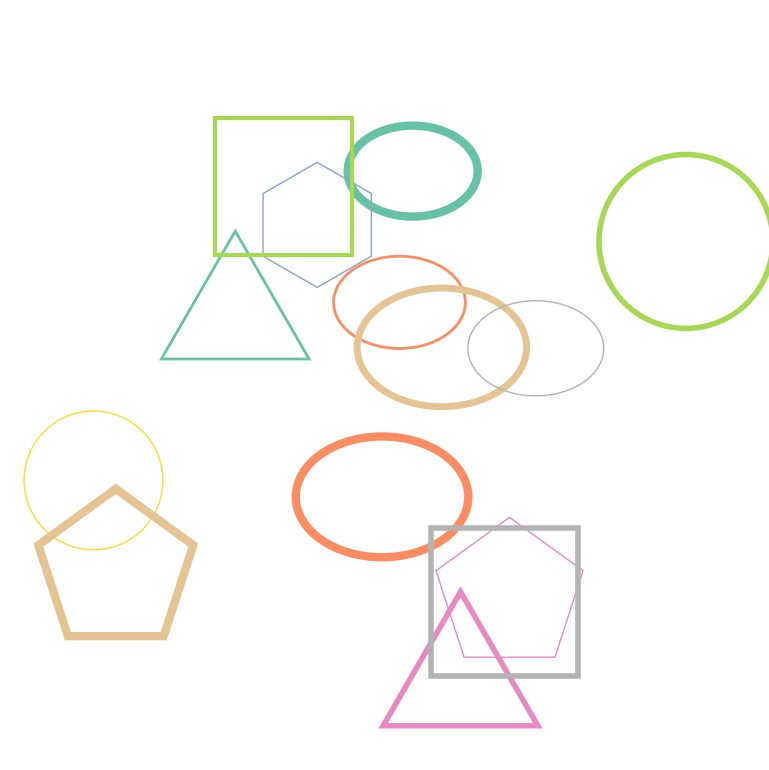[{"shape": "triangle", "thickness": 1, "radius": 0.55, "center": [0.306, 0.589]}, {"shape": "oval", "thickness": 3, "radius": 0.42, "center": [0.536, 0.778]}, {"shape": "oval", "thickness": 3, "radius": 0.56, "center": [0.496, 0.355]}, {"shape": "oval", "thickness": 1, "radius": 0.43, "center": [0.519, 0.607]}, {"shape": "hexagon", "thickness": 0.5, "radius": 0.41, "center": [0.412, 0.708]}, {"shape": "pentagon", "thickness": 0.5, "radius": 0.5, "center": [0.662, 0.228]}, {"shape": "triangle", "thickness": 2, "radius": 0.58, "center": [0.598, 0.115]}, {"shape": "circle", "thickness": 2, "radius": 0.56, "center": [0.891, 0.686]}, {"shape": "square", "thickness": 1.5, "radius": 0.44, "center": [0.368, 0.758]}, {"shape": "circle", "thickness": 0.5, "radius": 0.45, "center": [0.121, 0.376]}, {"shape": "oval", "thickness": 2.5, "radius": 0.55, "center": [0.574, 0.549]}, {"shape": "pentagon", "thickness": 3, "radius": 0.53, "center": [0.15, 0.259]}, {"shape": "square", "thickness": 2, "radius": 0.48, "center": [0.655, 0.218]}, {"shape": "oval", "thickness": 0.5, "radius": 0.44, "center": [0.696, 0.548]}]